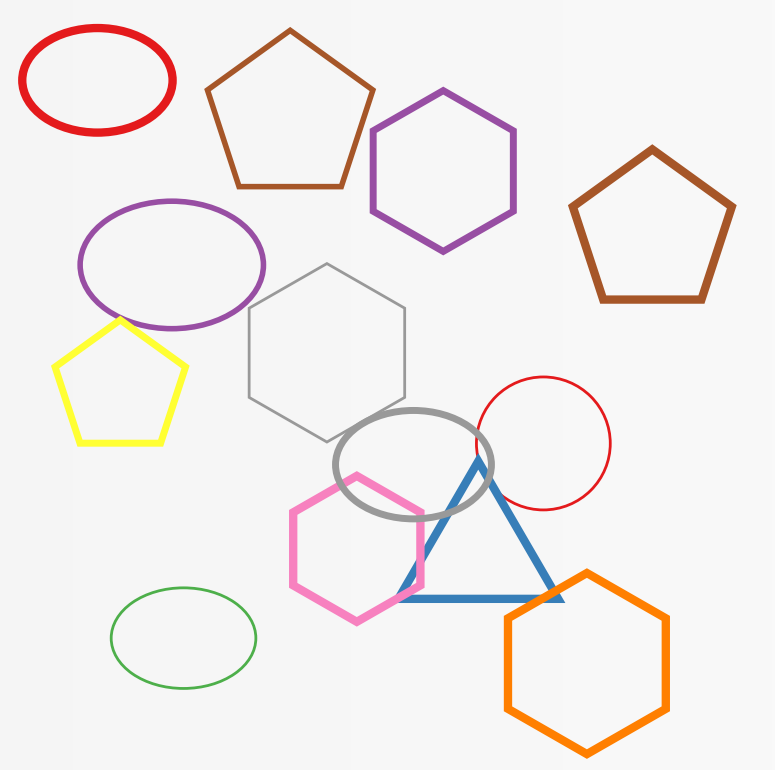[{"shape": "oval", "thickness": 3, "radius": 0.48, "center": [0.126, 0.896]}, {"shape": "circle", "thickness": 1, "radius": 0.43, "center": [0.701, 0.424]}, {"shape": "triangle", "thickness": 3, "radius": 0.6, "center": [0.617, 0.282]}, {"shape": "oval", "thickness": 1, "radius": 0.47, "center": [0.237, 0.171]}, {"shape": "oval", "thickness": 2, "radius": 0.59, "center": [0.222, 0.656]}, {"shape": "hexagon", "thickness": 2.5, "radius": 0.52, "center": [0.572, 0.778]}, {"shape": "hexagon", "thickness": 3, "radius": 0.59, "center": [0.757, 0.138]}, {"shape": "pentagon", "thickness": 2.5, "radius": 0.44, "center": [0.155, 0.496]}, {"shape": "pentagon", "thickness": 3, "radius": 0.54, "center": [0.842, 0.698]}, {"shape": "pentagon", "thickness": 2, "radius": 0.56, "center": [0.374, 0.848]}, {"shape": "hexagon", "thickness": 3, "radius": 0.47, "center": [0.46, 0.287]}, {"shape": "oval", "thickness": 2.5, "radius": 0.5, "center": [0.534, 0.397]}, {"shape": "hexagon", "thickness": 1, "radius": 0.58, "center": [0.422, 0.542]}]